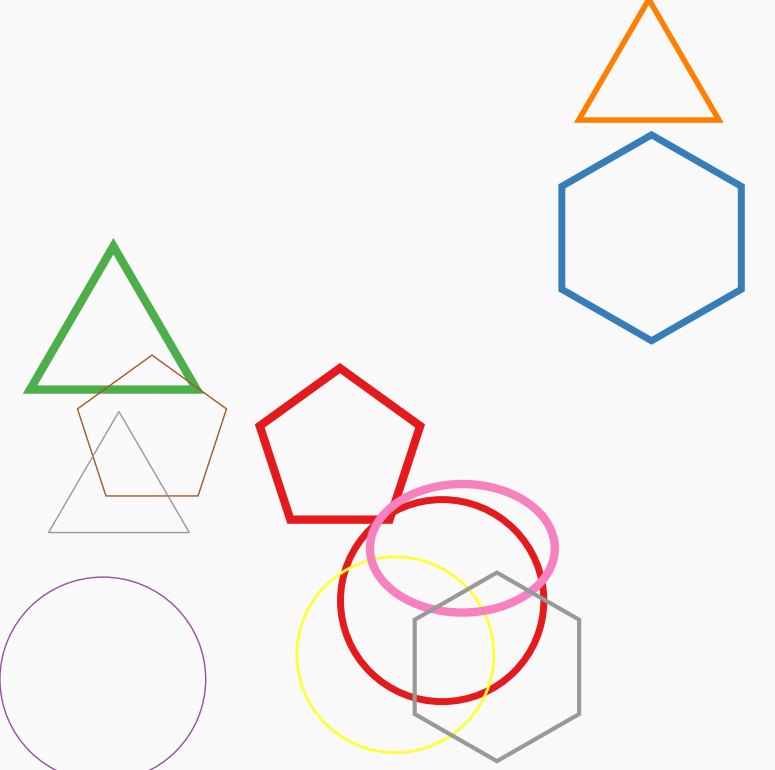[{"shape": "pentagon", "thickness": 3, "radius": 0.54, "center": [0.439, 0.413]}, {"shape": "circle", "thickness": 2.5, "radius": 0.66, "center": [0.571, 0.22]}, {"shape": "hexagon", "thickness": 2.5, "radius": 0.67, "center": [0.841, 0.691]}, {"shape": "triangle", "thickness": 3, "radius": 0.62, "center": [0.146, 0.556]}, {"shape": "circle", "thickness": 0.5, "radius": 0.66, "center": [0.133, 0.118]}, {"shape": "triangle", "thickness": 2, "radius": 0.52, "center": [0.837, 0.896]}, {"shape": "circle", "thickness": 1, "radius": 0.64, "center": [0.51, 0.15]}, {"shape": "pentagon", "thickness": 0.5, "radius": 0.51, "center": [0.196, 0.438]}, {"shape": "oval", "thickness": 3, "radius": 0.6, "center": [0.597, 0.288]}, {"shape": "hexagon", "thickness": 1.5, "radius": 0.61, "center": [0.641, 0.134]}, {"shape": "triangle", "thickness": 0.5, "radius": 0.52, "center": [0.153, 0.361]}]